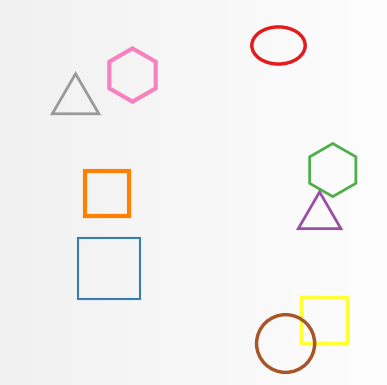[{"shape": "oval", "thickness": 2.5, "radius": 0.34, "center": [0.719, 0.882]}, {"shape": "square", "thickness": 1.5, "radius": 0.4, "center": [0.282, 0.303]}, {"shape": "hexagon", "thickness": 2, "radius": 0.34, "center": [0.859, 0.558]}, {"shape": "triangle", "thickness": 2, "radius": 0.32, "center": [0.825, 0.438]}, {"shape": "square", "thickness": 3, "radius": 0.29, "center": [0.276, 0.497]}, {"shape": "square", "thickness": 2.5, "radius": 0.3, "center": [0.836, 0.169]}, {"shape": "circle", "thickness": 2.5, "radius": 0.37, "center": [0.737, 0.108]}, {"shape": "hexagon", "thickness": 3, "radius": 0.35, "center": [0.342, 0.805]}, {"shape": "triangle", "thickness": 2, "radius": 0.35, "center": [0.195, 0.739]}]